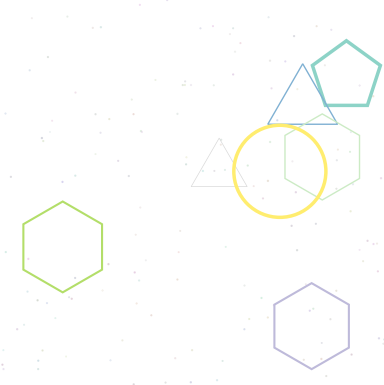[{"shape": "pentagon", "thickness": 2.5, "radius": 0.46, "center": [0.9, 0.801]}, {"shape": "hexagon", "thickness": 1.5, "radius": 0.56, "center": [0.809, 0.153]}, {"shape": "triangle", "thickness": 1, "radius": 0.52, "center": [0.786, 0.73]}, {"shape": "hexagon", "thickness": 1.5, "radius": 0.59, "center": [0.163, 0.359]}, {"shape": "triangle", "thickness": 0.5, "radius": 0.42, "center": [0.569, 0.557]}, {"shape": "hexagon", "thickness": 1, "radius": 0.56, "center": [0.837, 0.592]}, {"shape": "circle", "thickness": 2.5, "radius": 0.6, "center": [0.727, 0.555]}]